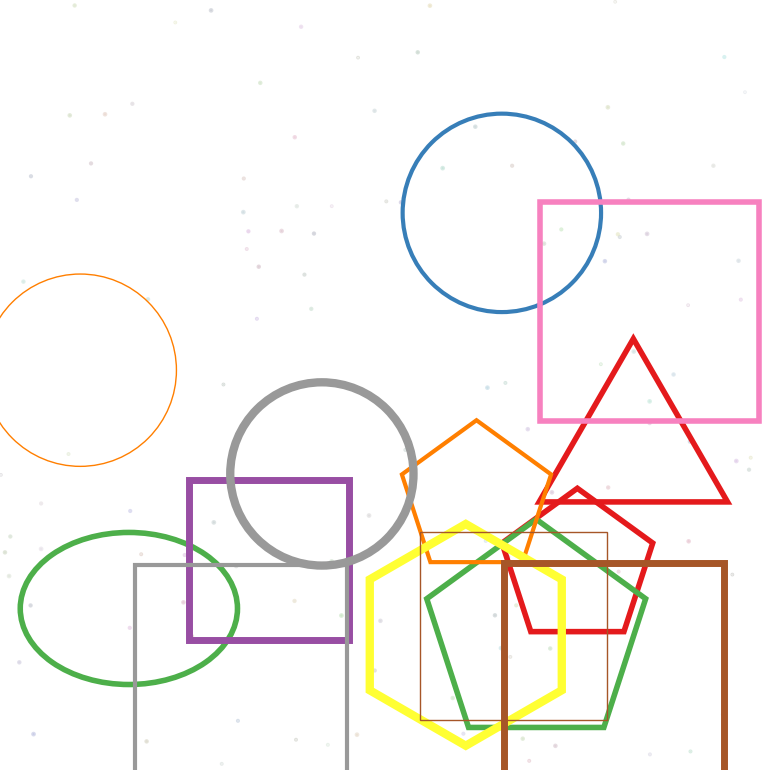[{"shape": "pentagon", "thickness": 2, "radius": 0.51, "center": [0.75, 0.263]}, {"shape": "triangle", "thickness": 2, "radius": 0.71, "center": [0.823, 0.419]}, {"shape": "circle", "thickness": 1.5, "radius": 0.64, "center": [0.652, 0.724]}, {"shape": "oval", "thickness": 2, "radius": 0.71, "center": [0.167, 0.21]}, {"shape": "pentagon", "thickness": 2, "radius": 0.75, "center": [0.696, 0.176]}, {"shape": "square", "thickness": 2.5, "radius": 0.52, "center": [0.349, 0.272]}, {"shape": "circle", "thickness": 0.5, "radius": 0.62, "center": [0.104, 0.519]}, {"shape": "pentagon", "thickness": 1.5, "radius": 0.51, "center": [0.619, 0.352]}, {"shape": "hexagon", "thickness": 3, "radius": 0.72, "center": [0.605, 0.176]}, {"shape": "square", "thickness": 0.5, "radius": 0.61, "center": [0.667, 0.187]}, {"shape": "square", "thickness": 2.5, "radius": 0.71, "center": [0.798, 0.127]}, {"shape": "square", "thickness": 2, "radius": 0.71, "center": [0.843, 0.596]}, {"shape": "circle", "thickness": 3, "radius": 0.6, "center": [0.418, 0.385]}, {"shape": "square", "thickness": 1.5, "radius": 0.69, "center": [0.313, 0.128]}]